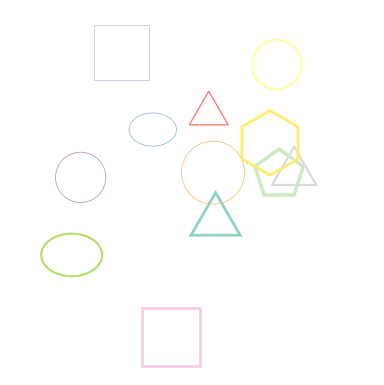[{"shape": "triangle", "thickness": 2, "radius": 0.37, "center": [0.56, 0.426]}, {"shape": "circle", "thickness": 2, "radius": 0.32, "center": [0.718, 0.832]}, {"shape": "square", "thickness": 0.5, "radius": 0.36, "center": [0.314, 0.863]}, {"shape": "triangle", "thickness": 1, "radius": 0.29, "center": [0.542, 0.705]}, {"shape": "oval", "thickness": 0.5, "radius": 0.31, "center": [0.397, 0.664]}, {"shape": "circle", "thickness": 0.5, "radius": 0.41, "center": [0.553, 0.552]}, {"shape": "oval", "thickness": 1.5, "radius": 0.4, "center": [0.186, 0.338]}, {"shape": "square", "thickness": 2, "radius": 0.37, "center": [0.445, 0.125]}, {"shape": "triangle", "thickness": 1.5, "radius": 0.33, "center": [0.764, 0.553]}, {"shape": "circle", "thickness": 0.5, "radius": 0.33, "center": [0.21, 0.539]}, {"shape": "pentagon", "thickness": 2.5, "radius": 0.33, "center": [0.725, 0.547]}, {"shape": "hexagon", "thickness": 2, "radius": 0.42, "center": [0.701, 0.629]}]